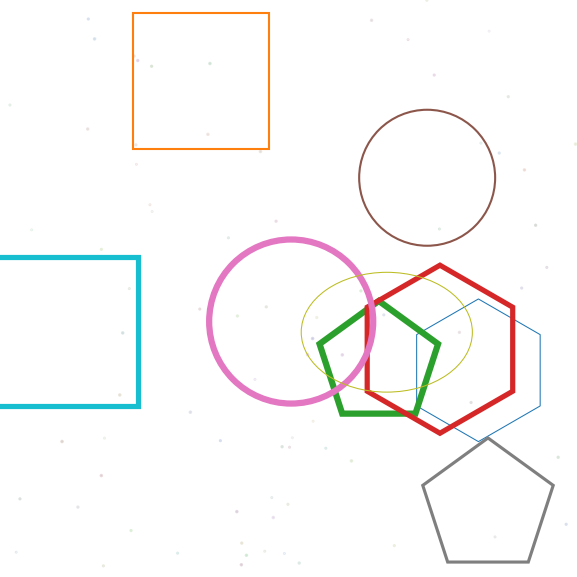[{"shape": "hexagon", "thickness": 0.5, "radius": 0.62, "center": [0.828, 0.358]}, {"shape": "square", "thickness": 1, "radius": 0.59, "center": [0.348, 0.858]}, {"shape": "pentagon", "thickness": 3, "radius": 0.54, "center": [0.656, 0.37]}, {"shape": "hexagon", "thickness": 2.5, "radius": 0.73, "center": [0.762, 0.394]}, {"shape": "circle", "thickness": 1, "radius": 0.59, "center": [0.74, 0.691]}, {"shape": "circle", "thickness": 3, "radius": 0.71, "center": [0.504, 0.442]}, {"shape": "pentagon", "thickness": 1.5, "radius": 0.59, "center": [0.845, 0.122]}, {"shape": "oval", "thickness": 0.5, "radius": 0.74, "center": [0.67, 0.424]}, {"shape": "square", "thickness": 2.5, "radius": 0.65, "center": [0.109, 0.425]}]